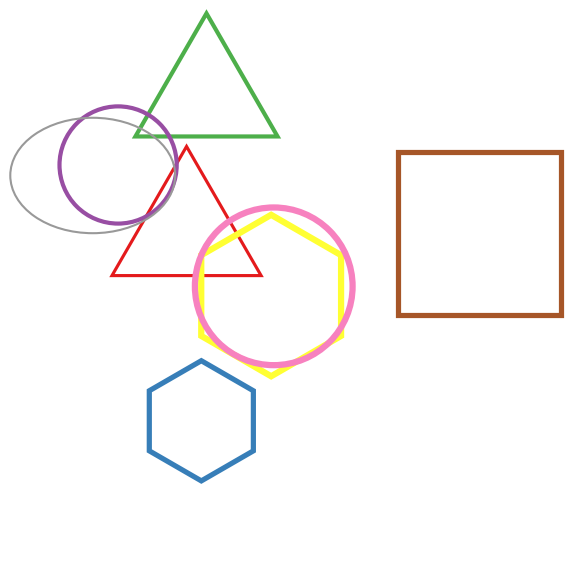[{"shape": "triangle", "thickness": 1.5, "radius": 0.75, "center": [0.323, 0.596]}, {"shape": "hexagon", "thickness": 2.5, "radius": 0.52, "center": [0.349, 0.27]}, {"shape": "triangle", "thickness": 2, "radius": 0.71, "center": [0.358, 0.834]}, {"shape": "circle", "thickness": 2, "radius": 0.51, "center": [0.205, 0.713]}, {"shape": "hexagon", "thickness": 3, "radius": 0.7, "center": [0.47, 0.487]}, {"shape": "square", "thickness": 2.5, "radius": 0.71, "center": [0.83, 0.594]}, {"shape": "circle", "thickness": 3, "radius": 0.68, "center": [0.474, 0.503]}, {"shape": "oval", "thickness": 1, "radius": 0.71, "center": [0.161, 0.695]}]